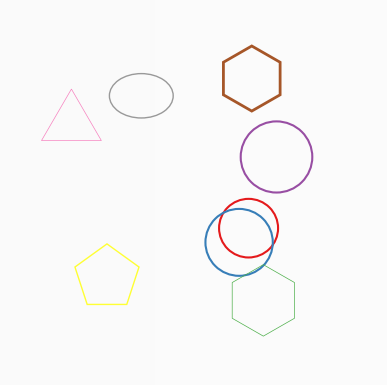[{"shape": "circle", "thickness": 1.5, "radius": 0.38, "center": [0.641, 0.407]}, {"shape": "circle", "thickness": 1.5, "radius": 0.43, "center": [0.617, 0.37]}, {"shape": "hexagon", "thickness": 0.5, "radius": 0.46, "center": [0.68, 0.22]}, {"shape": "circle", "thickness": 1.5, "radius": 0.46, "center": [0.714, 0.592]}, {"shape": "pentagon", "thickness": 1, "radius": 0.43, "center": [0.276, 0.28]}, {"shape": "hexagon", "thickness": 2, "radius": 0.42, "center": [0.65, 0.796]}, {"shape": "triangle", "thickness": 0.5, "radius": 0.45, "center": [0.184, 0.679]}, {"shape": "oval", "thickness": 1, "radius": 0.41, "center": [0.365, 0.751]}]